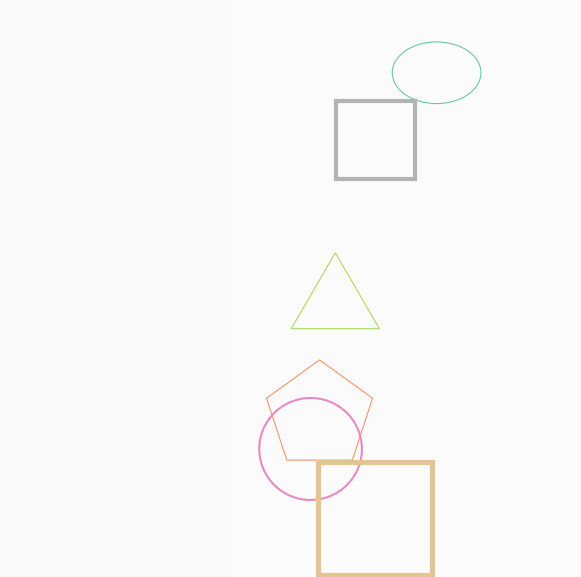[{"shape": "oval", "thickness": 0.5, "radius": 0.38, "center": [0.751, 0.873]}, {"shape": "pentagon", "thickness": 0.5, "radius": 0.48, "center": [0.55, 0.28]}, {"shape": "circle", "thickness": 1, "radius": 0.44, "center": [0.534, 0.222]}, {"shape": "triangle", "thickness": 0.5, "radius": 0.44, "center": [0.577, 0.474]}, {"shape": "square", "thickness": 2.5, "radius": 0.49, "center": [0.645, 0.101]}, {"shape": "square", "thickness": 2, "radius": 0.34, "center": [0.646, 0.756]}]